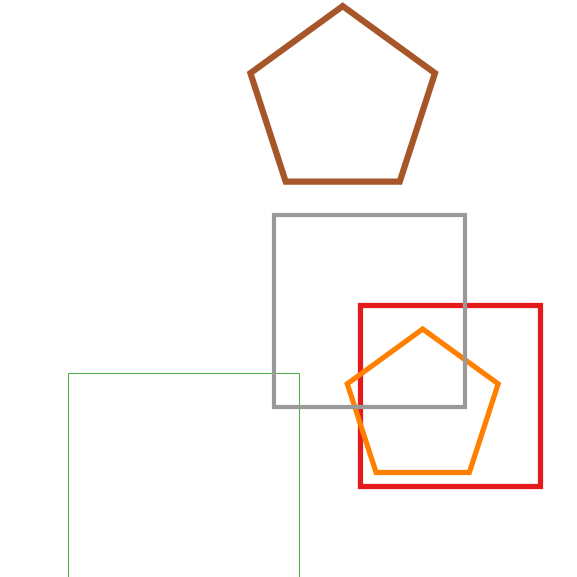[{"shape": "square", "thickness": 2.5, "radius": 0.78, "center": [0.779, 0.314]}, {"shape": "square", "thickness": 0.5, "radius": 1.0, "center": [0.318, 0.154]}, {"shape": "pentagon", "thickness": 2.5, "radius": 0.69, "center": [0.732, 0.292]}, {"shape": "pentagon", "thickness": 3, "radius": 0.84, "center": [0.593, 0.821]}, {"shape": "square", "thickness": 2, "radius": 0.83, "center": [0.64, 0.46]}]